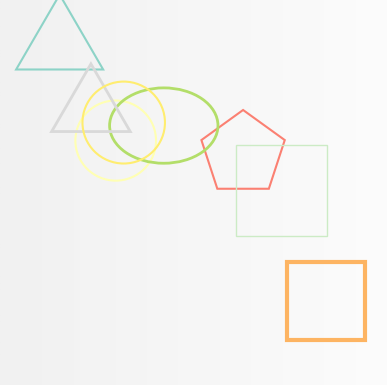[{"shape": "triangle", "thickness": 1.5, "radius": 0.65, "center": [0.154, 0.884]}, {"shape": "circle", "thickness": 1.5, "radius": 0.52, "center": [0.299, 0.635]}, {"shape": "pentagon", "thickness": 1.5, "radius": 0.57, "center": [0.627, 0.601]}, {"shape": "square", "thickness": 3, "radius": 0.5, "center": [0.842, 0.219]}, {"shape": "oval", "thickness": 2, "radius": 0.7, "center": [0.423, 0.674]}, {"shape": "triangle", "thickness": 2, "radius": 0.59, "center": [0.235, 0.717]}, {"shape": "square", "thickness": 1, "radius": 0.59, "center": [0.726, 0.505]}, {"shape": "circle", "thickness": 1.5, "radius": 0.53, "center": [0.319, 0.682]}]